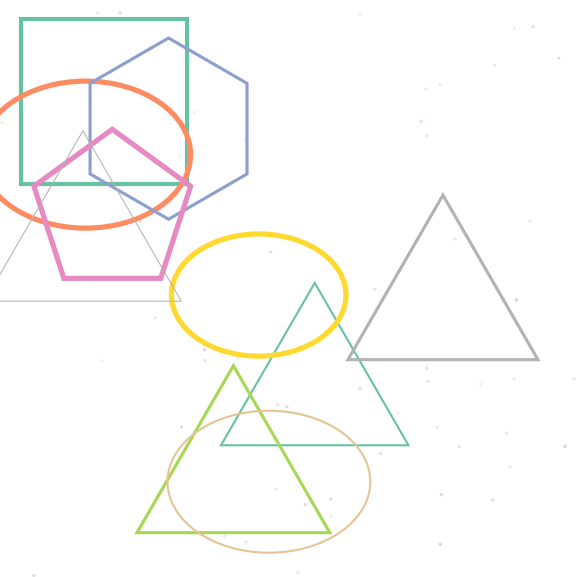[{"shape": "triangle", "thickness": 1, "radius": 0.94, "center": [0.545, 0.322]}, {"shape": "square", "thickness": 2, "radius": 0.72, "center": [0.18, 0.824]}, {"shape": "oval", "thickness": 2.5, "radius": 0.91, "center": [0.148, 0.731]}, {"shape": "hexagon", "thickness": 1.5, "radius": 0.78, "center": [0.292, 0.776]}, {"shape": "pentagon", "thickness": 2.5, "radius": 0.71, "center": [0.194, 0.633]}, {"shape": "triangle", "thickness": 1.5, "radius": 0.96, "center": [0.404, 0.173]}, {"shape": "oval", "thickness": 2.5, "radius": 0.76, "center": [0.448, 0.488]}, {"shape": "oval", "thickness": 1, "radius": 0.88, "center": [0.466, 0.165]}, {"shape": "triangle", "thickness": 0.5, "radius": 0.98, "center": [0.144, 0.576]}, {"shape": "triangle", "thickness": 1.5, "radius": 0.95, "center": [0.767, 0.471]}]